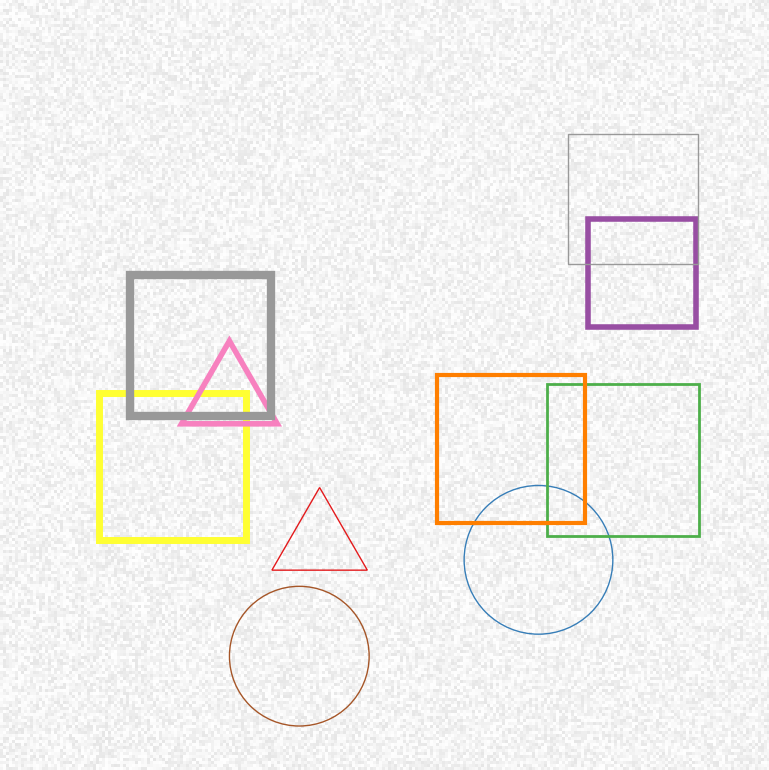[{"shape": "triangle", "thickness": 0.5, "radius": 0.36, "center": [0.415, 0.295]}, {"shape": "circle", "thickness": 0.5, "radius": 0.48, "center": [0.699, 0.273]}, {"shape": "square", "thickness": 1, "radius": 0.49, "center": [0.809, 0.402]}, {"shape": "square", "thickness": 2, "radius": 0.35, "center": [0.834, 0.645]}, {"shape": "square", "thickness": 1.5, "radius": 0.48, "center": [0.664, 0.417]}, {"shape": "square", "thickness": 2.5, "radius": 0.48, "center": [0.224, 0.394]}, {"shape": "circle", "thickness": 0.5, "radius": 0.45, "center": [0.389, 0.148]}, {"shape": "triangle", "thickness": 2, "radius": 0.36, "center": [0.298, 0.485]}, {"shape": "square", "thickness": 3, "radius": 0.46, "center": [0.26, 0.551]}, {"shape": "square", "thickness": 0.5, "radius": 0.42, "center": [0.822, 0.741]}]